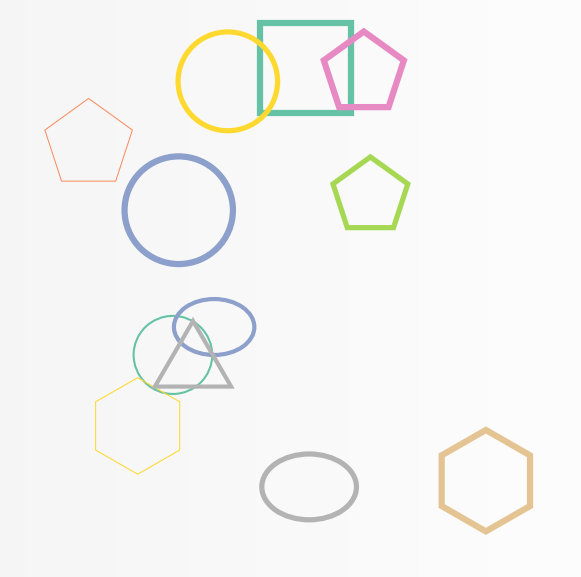[{"shape": "square", "thickness": 3, "radius": 0.39, "center": [0.525, 0.882]}, {"shape": "circle", "thickness": 1, "radius": 0.34, "center": [0.297, 0.385]}, {"shape": "pentagon", "thickness": 0.5, "radius": 0.4, "center": [0.152, 0.75]}, {"shape": "oval", "thickness": 2, "radius": 0.35, "center": [0.368, 0.433]}, {"shape": "circle", "thickness": 3, "radius": 0.47, "center": [0.307, 0.635]}, {"shape": "pentagon", "thickness": 3, "radius": 0.36, "center": [0.626, 0.872]}, {"shape": "pentagon", "thickness": 2.5, "radius": 0.34, "center": [0.637, 0.66]}, {"shape": "hexagon", "thickness": 0.5, "radius": 0.42, "center": [0.237, 0.262]}, {"shape": "circle", "thickness": 2.5, "radius": 0.43, "center": [0.392, 0.858]}, {"shape": "hexagon", "thickness": 3, "radius": 0.44, "center": [0.836, 0.167]}, {"shape": "oval", "thickness": 2.5, "radius": 0.41, "center": [0.532, 0.156]}, {"shape": "triangle", "thickness": 2, "radius": 0.38, "center": [0.332, 0.368]}]